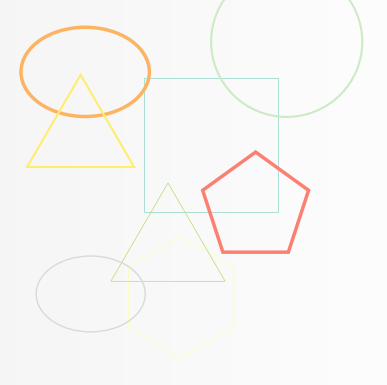[{"shape": "square", "thickness": 0.5, "radius": 0.86, "center": [0.545, 0.623]}, {"shape": "hexagon", "thickness": 0.5, "radius": 0.79, "center": [0.467, 0.228]}, {"shape": "pentagon", "thickness": 2.5, "radius": 0.72, "center": [0.66, 0.461]}, {"shape": "oval", "thickness": 2.5, "radius": 0.83, "center": [0.22, 0.813]}, {"shape": "triangle", "thickness": 0.5, "radius": 0.85, "center": [0.434, 0.355]}, {"shape": "oval", "thickness": 1, "radius": 0.7, "center": [0.234, 0.236]}, {"shape": "circle", "thickness": 1.5, "radius": 0.98, "center": [0.74, 0.891]}, {"shape": "triangle", "thickness": 1.5, "radius": 0.8, "center": [0.208, 0.646]}]